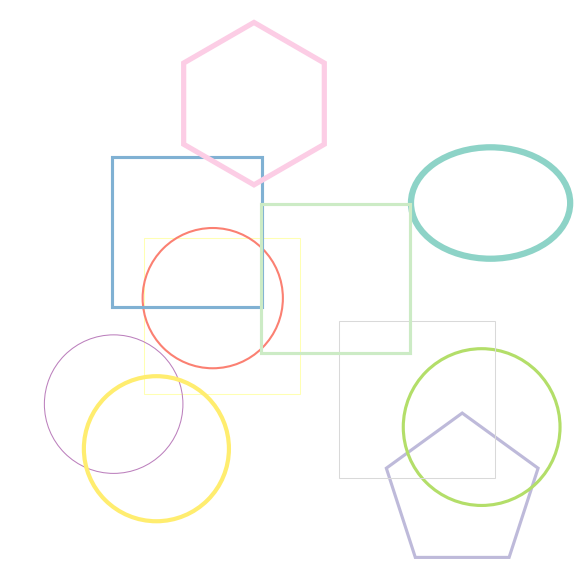[{"shape": "oval", "thickness": 3, "radius": 0.69, "center": [0.849, 0.648]}, {"shape": "square", "thickness": 0.5, "radius": 0.68, "center": [0.384, 0.452]}, {"shape": "pentagon", "thickness": 1.5, "radius": 0.69, "center": [0.8, 0.146]}, {"shape": "circle", "thickness": 1, "radius": 0.61, "center": [0.368, 0.483]}, {"shape": "square", "thickness": 1.5, "radius": 0.65, "center": [0.323, 0.598]}, {"shape": "circle", "thickness": 1.5, "radius": 0.68, "center": [0.834, 0.26]}, {"shape": "hexagon", "thickness": 2.5, "radius": 0.7, "center": [0.44, 0.82]}, {"shape": "square", "thickness": 0.5, "radius": 0.68, "center": [0.723, 0.307]}, {"shape": "circle", "thickness": 0.5, "radius": 0.6, "center": [0.197, 0.299]}, {"shape": "square", "thickness": 1.5, "radius": 0.65, "center": [0.581, 0.517]}, {"shape": "circle", "thickness": 2, "radius": 0.63, "center": [0.271, 0.222]}]